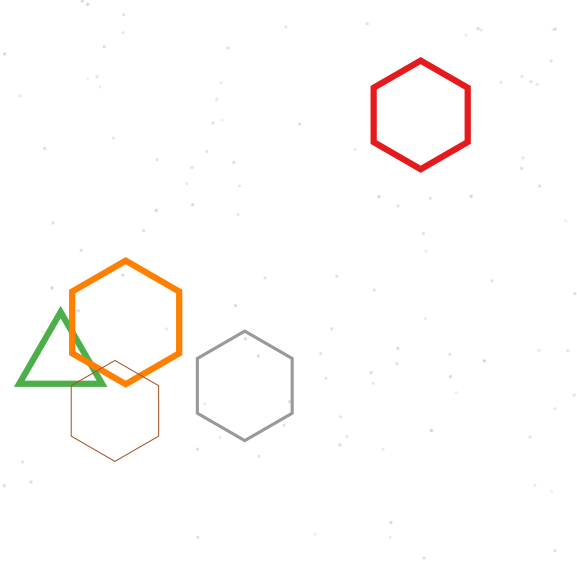[{"shape": "hexagon", "thickness": 3, "radius": 0.47, "center": [0.728, 0.8]}, {"shape": "triangle", "thickness": 3, "radius": 0.41, "center": [0.105, 0.376]}, {"shape": "hexagon", "thickness": 3, "radius": 0.53, "center": [0.218, 0.441]}, {"shape": "hexagon", "thickness": 0.5, "radius": 0.44, "center": [0.199, 0.288]}, {"shape": "hexagon", "thickness": 1.5, "radius": 0.47, "center": [0.424, 0.331]}]